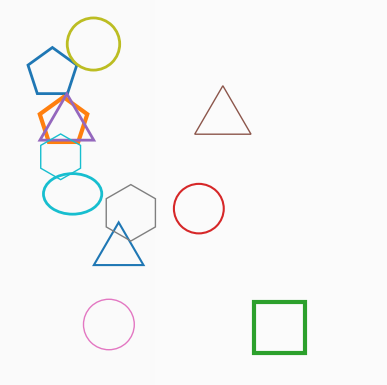[{"shape": "pentagon", "thickness": 2, "radius": 0.33, "center": [0.135, 0.81]}, {"shape": "triangle", "thickness": 1.5, "radius": 0.37, "center": [0.306, 0.348]}, {"shape": "pentagon", "thickness": 3, "radius": 0.32, "center": [0.164, 0.683]}, {"shape": "square", "thickness": 3, "radius": 0.33, "center": [0.722, 0.148]}, {"shape": "circle", "thickness": 1.5, "radius": 0.32, "center": [0.513, 0.458]}, {"shape": "triangle", "thickness": 2, "radius": 0.4, "center": [0.173, 0.676]}, {"shape": "triangle", "thickness": 1, "radius": 0.42, "center": [0.575, 0.693]}, {"shape": "circle", "thickness": 1, "radius": 0.33, "center": [0.281, 0.157]}, {"shape": "hexagon", "thickness": 1, "radius": 0.37, "center": [0.338, 0.447]}, {"shape": "circle", "thickness": 2, "radius": 0.34, "center": [0.241, 0.886]}, {"shape": "oval", "thickness": 2, "radius": 0.38, "center": [0.187, 0.496]}, {"shape": "hexagon", "thickness": 1, "radius": 0.3, "center": [0.156, 0.593]}]